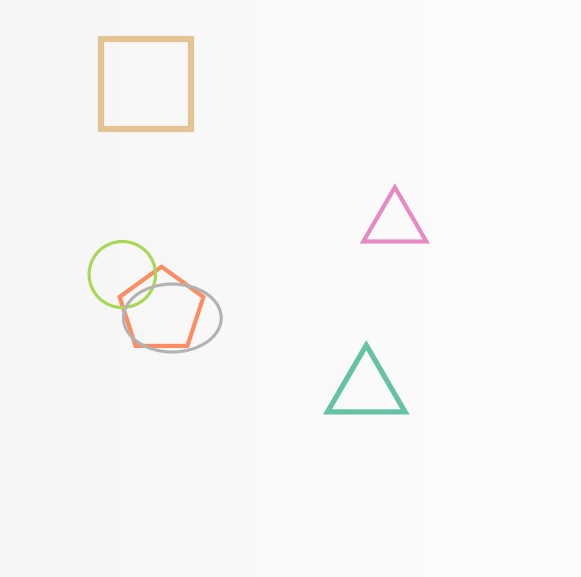[{"shape": "triangle", "thickness": 2.5, "radius": 0.39, "center": [0.63, 0.324]}, {"shape": "pentagon", "thickness": 2, "radius": 0.38, "center": [0.278, 0.461]}, {"shape": "triangle", "thickness": 2, "radius": 0.31, "center": [0.679, 0.612]}, {"shape": "circle", "thickness": 1.5, "radius": 0.29, "center": [0.21, 0.524]}, {"shape": "square", "thickness": 3, "radius": 0.39, "center": [0.251, 0.854]}, {"shape": "oval", "thickness": 1.5, "radius": 0.42, "center": [0.296, 0.448]}]